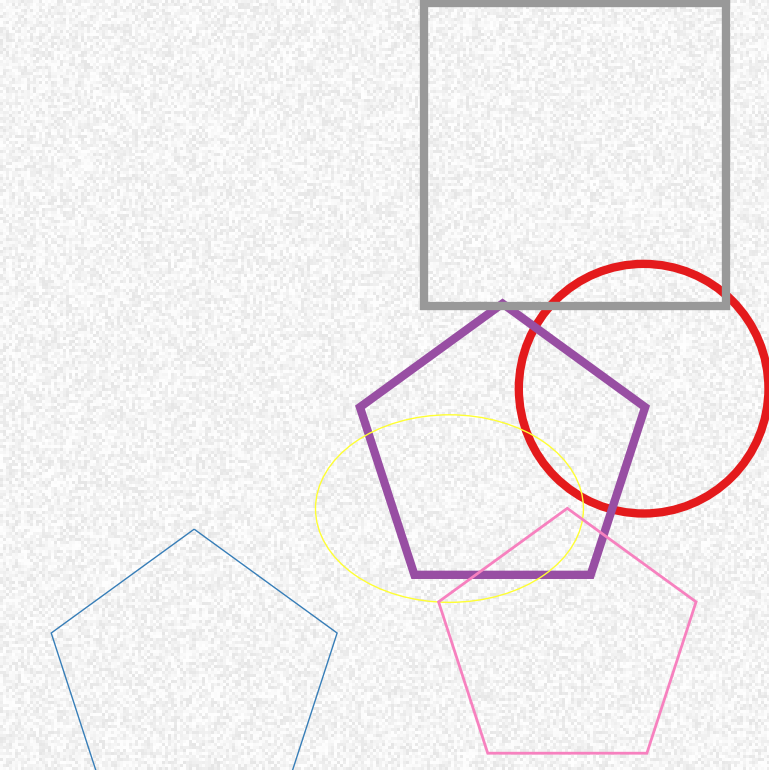[{"shape": "circle", "thickness": 3, "radius": 0.81, "center": [0.836, 0.495]}, {"shape": "pentagon", "thickness": 0.5, "radius": 0.98, "center": [0.252, 0.118]}, {"shape": "pentagon", "thickness": 3, "radius": 0.97, "center": [0.653, 0.411]}, {"shape": "oval", "thickness": 0.5, "radius": 0.87, "center": [0.584, 0.34]}, {"shape": "pentagon", "thickness": 1, "radius": 0.88, "center": [0.737, 0.164]}, {"shape": "square", "thickness": 3, "radius": 0.98, "center": [0.747, 0.799]}]